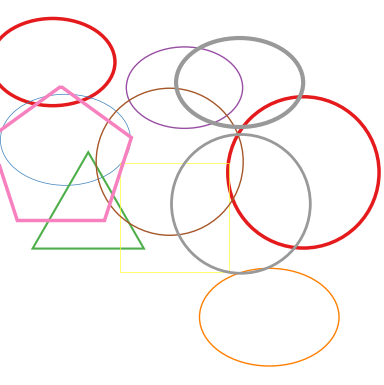[{"shape": "circle", "thickness": 2.5, "radius": 0.98, "center": [0.788, 0.552]}, {"shape": "oval", "thickness": 2.5, "radius": 0.81, "center": [0.137, 0.839]}, {"shape": "oval", "thickness": 0.5, "radius": 0.84, "center": [0.17, 0.637]}, {"shape": "triangle", "thickness": 1.5, "radius": 0.83, "center": [0.229, 0.438]}, {"shape": "oval", "thickness": 1, "radius": 0.76, "center": [0.479, 0.772]}, {"shape": "oval", "thickness": 1, "radius": 0.91, "center": [0.699, 0.176]}, {"shape": "square", "thickness": 0.5, "radius": 0.71, "center": [0.453, 0.435]}, {"shape": "circle", "thickness": 1, "radius": 0.95, "center": [0.441, 0.58]}, {"shape": "pentagon", "thickness": 2.5, "radius": 0.96, "center": [0.158, 0.583]}, {"shape": "circle", "thickness": 2, "radius": 0.9, "center": [0.626, 0.47]}, {"shape": "oval", "thickness": 3, "radius": 0.83, "center": [0.622, 0.786]}]